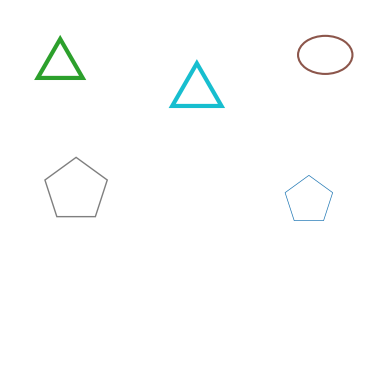[{"shape": "pentagon", "thickness": 0.5, "radius": 0.32, "center": [0.802, 0.48]}, {"shape": "triangle", "thickness": 3, "radius": 0.34, "center": [0.156, 0.831]}, {"shape": "oval", "thickness": 1.5, "radius": 0.35, "center": [0.845, 0.857]}, {"shape": "pentagon", "thickness": 1, "radius": 0.43, "center": [0.198, 0.506]}, {"shape": "triangle", "thickness": 3, "radius": 0.37, "center": [0.511, 0.762]}]